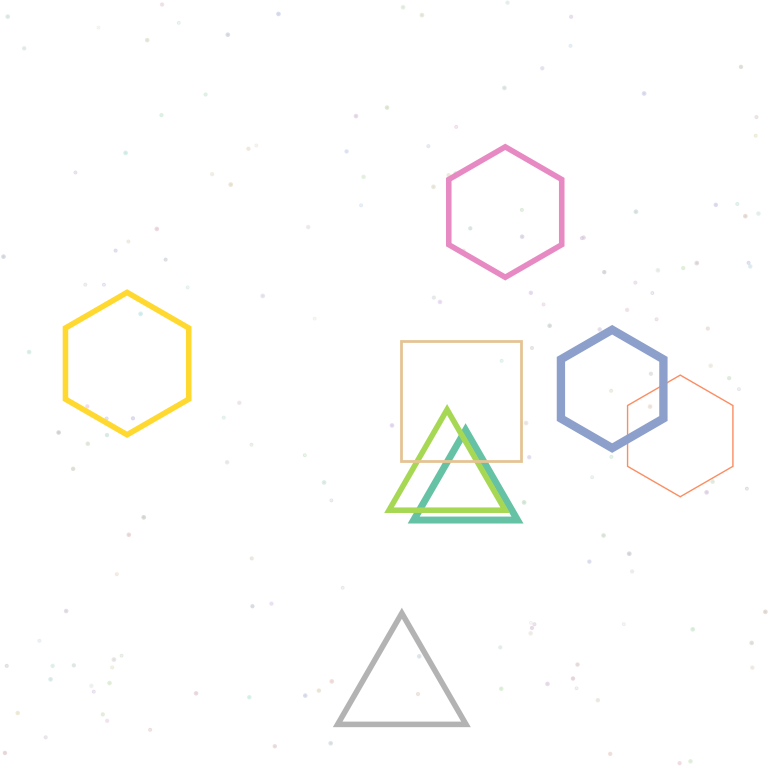[{"shape": "triangle", "thickness": 2.5, "radius": 0.39, "center": [0.605, 0.364]}, {"shape": "hexagon", "thickness": 0.5, "radius": 0.39, "center": [0.883, 0.434]}, {"shape": "hexagon", "thickness": 3, "radius": 0.38, "center": [0.795, 0.495]}, {"shape": "hexagon", "thickness": 2, "radius": 0.42, "center": [0.656, 0.725]}, {"shape": "triangle", "thickness": 2, "radius": 0.44, "center": [0.581, 0.381]}, {"shape": "hexagon", "thickness": 2, "radius": 0.46, "center": [0.165, 0.528]}, {"shape": "square", "thickness": 1, "radius": 0.39, "center": [0.599, 0.479]}, {"shape": "triangle", "thickness": 2, "radius": 0.48, "center": [0.522, 0.107]}]